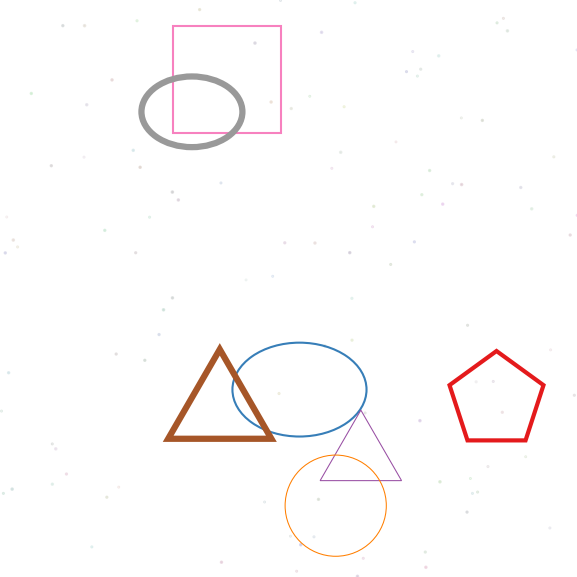[{"shape": "pentagon", "thickness": 2, "radius": 0.43, "center": [0.86, 0.306]}, {"shape": "oval", "thickness": 1, "radius": 0.58, "center": [0.519, 0.325]}, {"shape": "triangle", "thickness": 0.5, "radius": 0.41, "center": [0.625, 0.208]}, {"shape": "circle", "thickness": 0.5, "radius": 0.44, "center": [0.581, 0.124]}, {"shape": "triangle", "thickness": 3, "radius": 0.52, "center": [0.381, 0.291]}, {"shape": "square", "thickness": 1, "radius": 0.46, "center": [0.393, 0.861]}, {"shape": "oval", "thickness": 3, "radius": 0.44, "center": [0.332, 0.806]}]